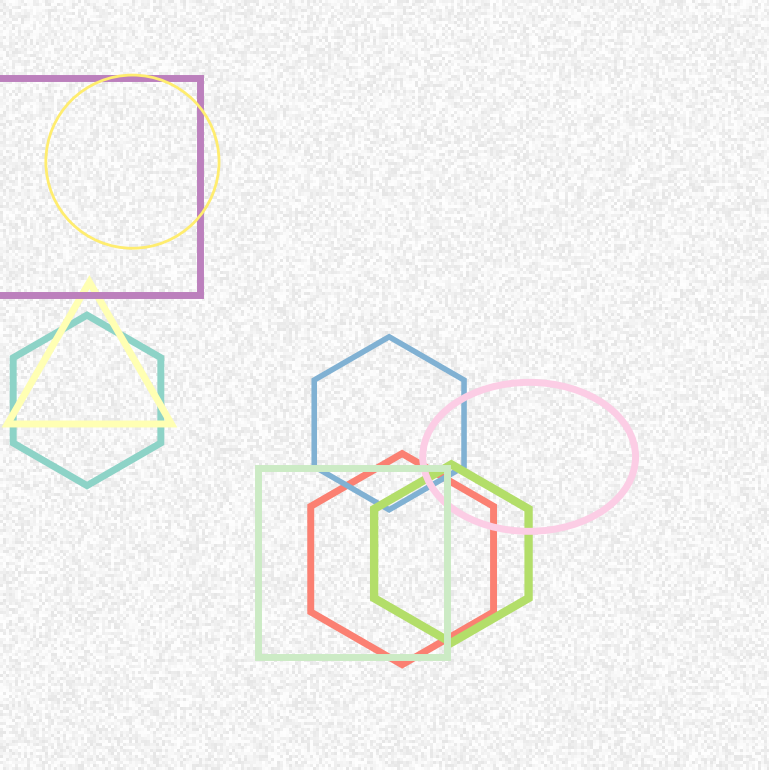[{"shape": "hexagon", "thickness": 2.5, "radius": 0.55, "center": [0.113, 0.48]}, {"shape": "triangle", "thickness": 2.5, "radius": 0.61, "center": [0.116, 0.511]}, {"shape": "hexagon", "thickness": 2.5, "radius": 0.69, "center": [0.522, 0.274]}, {"shape": "hexagon", "thickness": 2, "radius": 0.56, "center": [0.505, 0.45]}, {"shape": "hexagon", "thickness": 3, "radius": 0.58, "center": [0.586, 0.281]}, {"shape": "oval", "thickness": 2.5, "radius": 0.69, "center": [0.687, 0.407]}, {"shape": "square", "thickness": 2.5, "radius": 0.71, "center": [0.118, 0.758]}, {"shape": "square", "thickness": 2.5, "radius": 0.61, "center": [0.458, 0.269]}, {"shape": "circle", "thickness": 1, "radius": 0.56, "center": [0.172, 0.79]}]